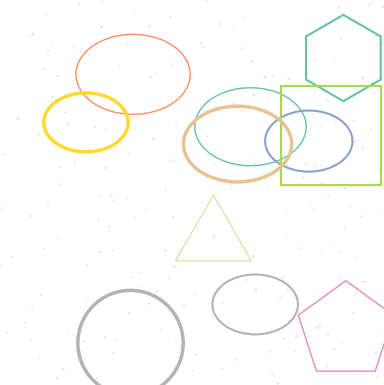[{"shape": "hexagon", "thickness": 1.5, "radius": 0.56, "center": [0.892, 0.849]}, {"shape": "oval", "thickness": 1, "radius": 0.72, "center": [0.651, 0.671]}, {"shape": "oval", "thickness": 1, "radius": 0.74, "center": [0.346, 0.807]}, {"shape": "oval", "thickness": 1.5, "radius": 0.57, "center": [0.802, 0.634]}, {"shape": "pentagon", "thickness": 1, "radius": 0.65, "center": [0.898, 0.141]}, {"shape": "square", "thickness": 1.5, "radius": 0.65, "center": [0.861, 0.648]}, {"shape": "triangle", "thickness": 0.5, "radius": 0.57, "center": [0.554, 0.379]}, {"shape": "oval", "thickness": 2.5, "radius": 0.55, "center": [0.223, 0.682]}, {"shape": "oval", "thickness": 2.5, "radius": 0.7, "center": [0.617, 0.626]}, {"shape": "oval", "thickness": 1.5, "radius": 0.56, "center": [0.663, 0.209]}, {"shape": "circle", "thickness": 2.5, "radius": 0.68, "center": [0.339, 0.109]}]